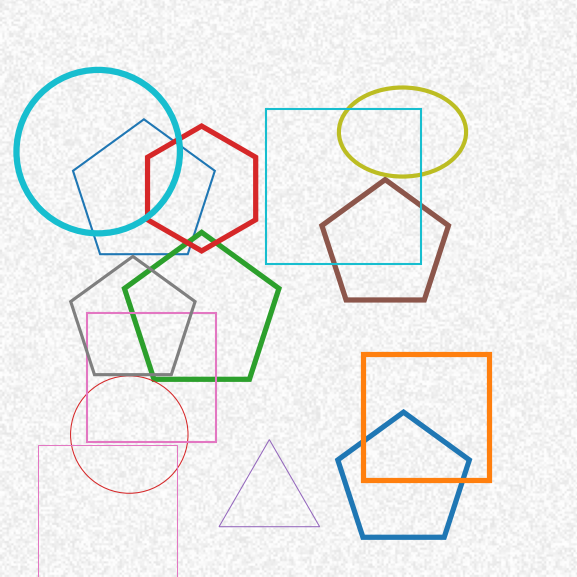[{"shape": "pentagon", "thickness": 1, "radius": 0.65, "center": [0.249, 0.663]}, {"shape": "pentagon", "thickness": 2.5, "radius": 0.6, "center": [0.699, 0.166]}, {"shape": "square", "thickness": 2.5, "radius": 0.55, "center": [0.737, 0.278]}, {"shape": "pentagon", "thickness": 2.5, "radius": 0.7, "center": [0.349, 0.456]}, {"shape": "hexagon", "thickness": 2.5, "radius": 0.54, "center": [0.349, 0.673]}, {"shape": "circle", "thickness": 0.5, "radius": 0.51, "center": [0.224, 0.247]}, {"shape": "triangle", "thickness": 0.5, "radius": 0.5, "center": [0.466, 0.137]}, {"shape": "pentagon", "thickness": 2.5, "radius": 0.58, "center": [0.667, 0.573]}, {"shape": "square", "thickness": 0.5, "radius": 0.6, "center": [0.187, 0.107]}, {"shape": "square", "thickness": 1, "radius": 0.56, "center": [0.262, 0.345]}, {"shape": "pentagon", "thickness": 1.5, "radius": 0.57, "center": [0.23, 0.442]}, {"shape": "oval", "thickness": 2, "radius": 0.55, "center": [0.697, 0.771]}, {"shape": "square", "thickness": 1, "radius": 0.67, "center": [0.595, 0.676]}, {"shape": "circle", "thickness": 3, "radius": 0.71, "center": [0.17, 0.737]}]